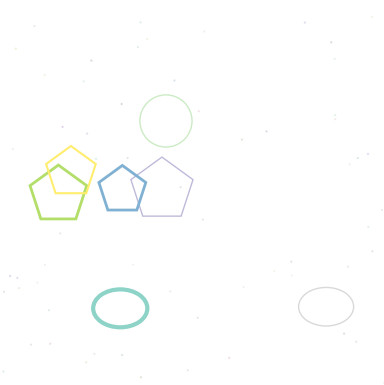[{"shape": "oval", "thickness": 3, "radius": 0.35, "center": [0.312, 0.199]}, {"shape": "pentagon", "thickness": 1, "radius": 0.42, "center": [0.421, 0.507]}, {"shape": "pentagon", "thickness": 2, "radius": 0.32, "center": [0.318, 0.506]}, {"shape": "pentagon", "thickness": 2, "radius": 0.39, "center": [0.152, 0.494]}, {"shape": "oval", "thickness": 1, "radius": 0.36, "center": [0.847, 0.203]}, {"shape": "circle", "thickness": 1, "radius": 0.34, "center": [0.431, 0.686]}, {"shape": "pentagon", "thickness": 1.5, "radius": 0.34, "center": [0.184, 0.553]}]